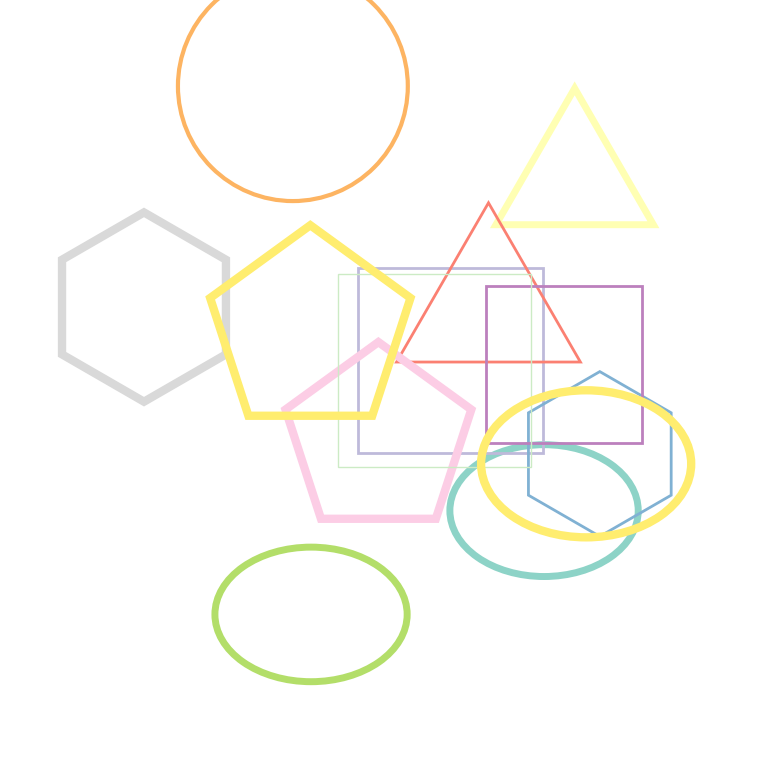[{"shape": "oval", "thickness": 2.5, "radius": 0.61, "center": [0.707, 0.337]}, {"shape": "triangle", "thickness": 2.5, "radius": 0.59, "center": [0.746, 0.767]}, {"shape": "square", "thickness": 1, "radius": 0.6, "center": [0.585, 0.531]}, {"shape": "triangle", "thickness": 1, "radius": 0.69, "center": [0.634, 0.599]}, {"shape": "hexagon", "thickness": 1, "radius": 0.54, "center": [0.779, 0.41]}, {"shape": "circle", "thickness": 1.5, "radius": 0.75, "center": [0.38, 0.888]}, {"shape": "oval", "thickness": 2.5, "radius": 0.62, "center": [0.404, 0.202]}, {"shape": "pentagon", "thickness": 3, "radius": 0.63, "center": [0.491, 0.429]}, {"shape": "hexagon", "thickness": 3, "radius": 0.61, "center": [0.187, 0.601]}, {"shape": "square", "thickness": 1, "radius": 0.51, "center": [0.732, 0.527]}, {"shape": "square", "thickness": 0.5, "radius": 0.62, "center": [0.564, 0.519]}, {"shape": "pentagon", "thickness": 3, "radius": 0.68, "center": [0.403, 0.571]}, {"shape": "oval", "thickness": 3, "radius": 0.68, "center": [0.761, 0.398]}]